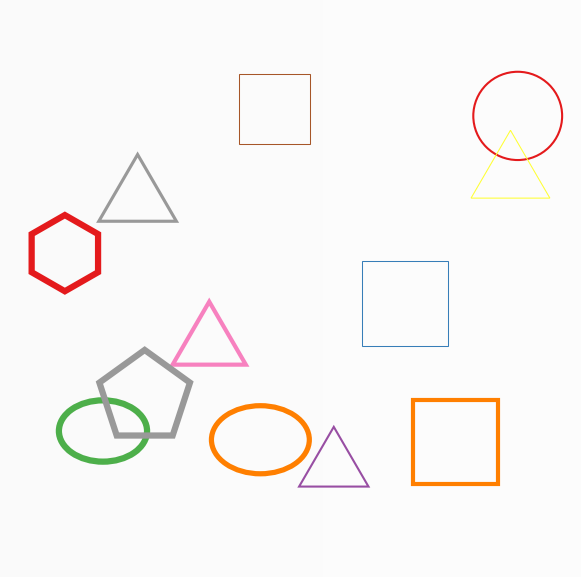[{"shape": "hexagon", "thickness": 3, "radius": 0.33, "center": [0.112, 0.561]}, {"shape": "circle", "thickness": 1, "radius": 0.38, "center": [0.891, 0.798]}, {"shape": "square", "thickness": 0.5, "radius": 0.37, "center": [0.697, 0.474]}, {"shape": "oval", "thickness": 3, "radius": 0.38, "center": [0.177, 0.253]}, {"shape": "triangle", "thickness": 1, "radius": 0.34, "center": [0.574, 0.191]}, {"shape": "oval", "thickness": 2.5, "radius": 0.42, "center": [0.448, 0.238]}, {"shape": "square", "thickness": 2, "radius": 0.36, "center": [0.784, 0.234]}, {"shape": "triangle", "thickness": 0.5, "radius": 0.39, "center": [0.878, 0.695]}, {"shape": "square", "thickness": 0.5, "radius": 0.3, "center": [0.472, 0.81]}, {"shape": "triangle", "thickness": 2, "radius": 0.36, "center": [0.36, 0.404]}, {"shape": "triangle", "thickness": 1.5, "radius": 0.39, "center": [0.237, 0.655]}, {"shape": "pentagon", "thickness": 3, "radius": 0.41, "center": [0.249, 0.311]}]